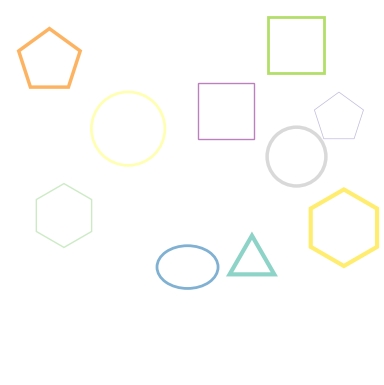[{"shape": "triangle", "thickness": 3, "radius": 0.34, "center": [0.654, 0.321]}, {"shape": "circle", "thickness": 2, "radius": 0.48, "center": [0.333, 0.666]}, {"shape": "pentagon", "thickness": 0.5, "radius": 0.34, "center": [0.88, 0.694]}, {"shape": "oval", "thickness": 2, "radius": 0.4, "center": [0.487, 0.306]}, {"shape": "pentagon", "thickness": 2.5, "radius": 0.42, "center": [0.128, 0.842]}, {"shape": "square", "thickness": 2, "radius": 0.37, "center": [0.77, 0.883]}, {"shape": "circle", "thickness": 2.5, "radius": 0.38, "center": [0.77, 0.593]}, {"shape": "square", "thickness": 1, "radius": 0.36, "center": [0.587, 0.712]}, {"shape": "hexagon", "thickness": 1, "radius": 0.41, "center": [0.166, 0.44]}, {"shape": "hexagon", "thickness": 3, "radius": 0.5, "center": [0.893, 0.408]}]